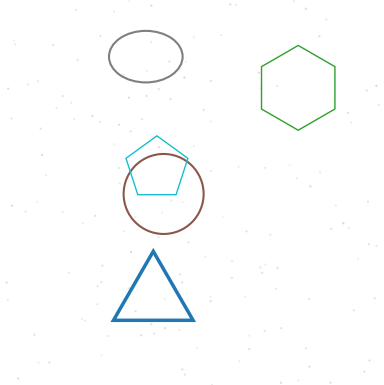[{"shape": "triangle", "thickness": 2.5, "radius": 0.6, "center": [0.398, 0.228]}, {"shape": "hexagon", "thickness": 1, "radius": 0.55, "center": [0.775, 0.772]}, {"shape": "circle", "thickness": 1.5, "radius": 0.52, "center": [0.425, 0.496]}, {"shape": "oval", "thickness": 1.5, "radius": 0.48, "center": [0.379, 0.853]}, {"shape": "pentagon", "thickness": 1, "radius": 0.42, "center": [0.408, 0.563]}]